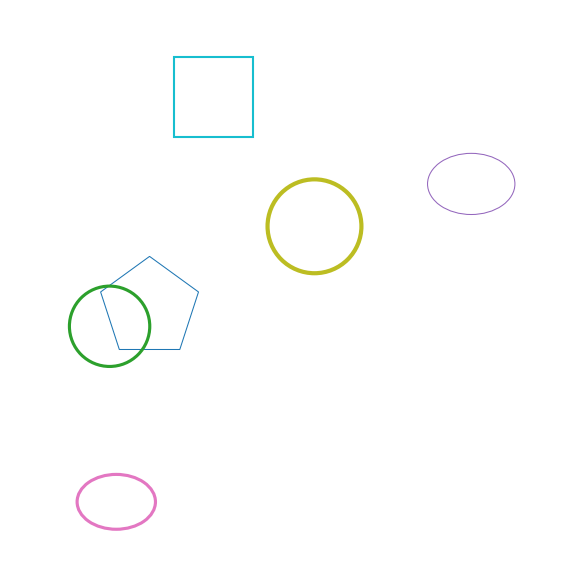[{"shape": "pentagon", "thickness": 0.5, "radius": 0.45, "center": [0.259, 0.466]}, {"shape": "circle", "thickness": 1.5, "radius": 0.35, "center": [0.19, 0.434]}, {"shape": "oval", "thickness": 0.5, "radius": 0.38, "center": [0.816, 0.681]}, {"shape": "oval", "thickness": 1.5, "radius": 0.34, "center": [0.201, 0.13]}, {"shape": "circle", "thickness": 2, "radius": 0.41, "center": [0.545, 0.607]}, {"shape": "square", "thickness": 1, "radius": 0.34, "center": [0.37, 0.831]}]